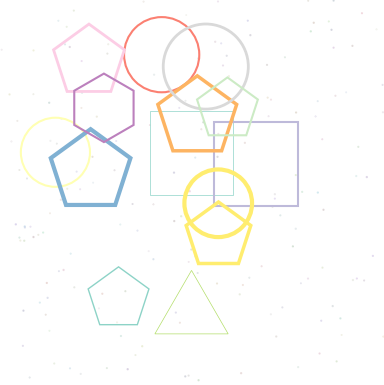[{"shape": "square", "thickness": 0.5, "radius": 0.54, "center": [0.497, 0.603]}, {"shape": "pentagon", "thickness": 1, "radius": 0.42, "center": [0.308, 0.224]}, {"shape": "circle", "thickness": 1.5, "radius": 0.45, "center": [0.144, 0.604]}, {"shape": "square", "thickness": 1.5, "radius": 0.54, "center": [0.664, 0.574]}, {"shape": "circle", "thickness": 1.5, "radius": 0.49, "center": [0.42, 0.858]}, {"shape": "pentagon", "thickness": 3, "radius": 0.54, "center": [0.235, 0.556]}, {"shape": "pentagon", "thickness": 2.5, "radius": 0.54, "center": [0.512, 0.695]}, {"shape": "triangle", "thickness": 0.5, "radius": 0.55, "center": [0.497, 0.188]}, {"shape": "pentagon", "thickness": 2, "radius": 0.48, "center": [0.231, 0.841]}, {"shape": "circle", "thickness": 2, "radius": 0.55, "center": [0.534, 0.827]}, {"shape": "hexagon", "thickness": 1.5, "radius": 0.44, "center": [0.27, 0.72]}, {"shape": "pentagon", "thickness": 1.5, "radius": 0.42, "center": [0.591, 0.716]}, {"shape": "circle", "thickness": 3, "radius": 0.44, "center": [0.567, 0.472]}, {"shape": "pentagon", "thickness": 2.5, "radius": 0.44, "center": [0.567, 0.387]}]